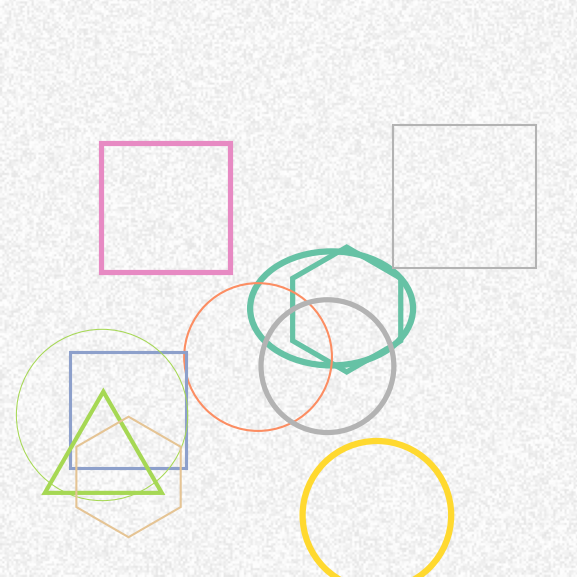[{"shape": "oval", "thickness": 3, "radius": 0.71, "center": [0.574, 0.465]}, {"shape": "hexagon", "thickness": 2.5, "radius": 0.54, "center": [0.6, 0.463]}, {"shape": "circle", "thickness": 1, "radius": 0.64, "center": [0.447, 0.381]}, {"shape": "square", "thickness": 1.5, "radius": 0.5, "center": [0.222, 0.289]}, {"shape": "square", "thickness": 2.5, "radius": 0.56, "center": [0.287, 0.64]}, {"shape": "triangle", "thickness": 2, "radius": 0.58, "center": [0.179, 0.204]}, {"shape": "circle", "thickness": 0.5, "radius": 0.74, "center": [0.177, 0.281]}, {"shape": "circle", "thickness": 3, "radius": 0.64, "center": [0.653, 0.107]}, {"shape": "hexagon", "thickness": 1, "radius": 0.52, "center": [0.223, 0.173]}, {"shape": "square", "thickness": 1, "radius": 0.62, "center": [0.804, 0.659]}, {"shape": "circle", "thickness": 2.5, "radius": 0.57, "center": [0.567, 0.365]}]